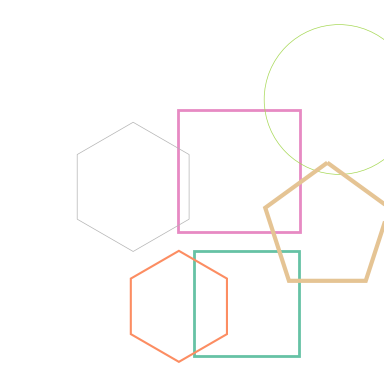[{"shape": "square", "thickness": 2, "radius": 0.69, "center": [0.641, 0.212]}, {"shape": "hexagon", "thickness": 1.5, "radius": 0.72, "center": [0.465, 0.204]}, {"shape": "square", "thickness": 2, "radius": 0.79, "center": [0.622, 0.555]}, {"shape": "circle", "thickness": 0.5, "radius": 0.97, "center": [0.881, 0.742]}, {"shape": "pentagon", "thickness": 3, "radius": 0.85, "center": [0.85, 0.408]}, {"shape": "hexagon", "thickness": 0.5, "radius": 0.84, "center": [0.346, 0.515]}]